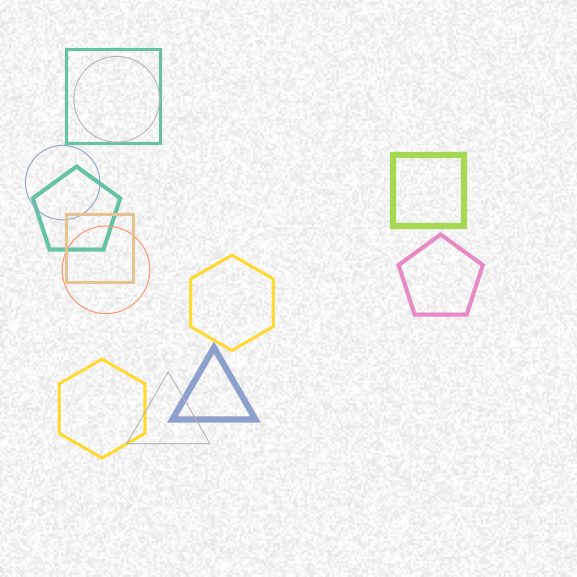[{"shape": "pentagon", "thickness": 2, "radius": 0.4, "center": [0.132, 0.631]}, {"shape": "square", "thickness": 1.5, "radius": 0.41, "center": [0.195, 0.834]}, {"shape": "circle", "thickness": 0.5, "radius": 0.38, "center": [0.184, 0.532]}, {"shape": "triangle", "thickness": 3, "radius": 0.42, "center": [0.37, 0.314]}, {"shape": "circle", "thickness": 0.5, "radius": 0.32, "center": [0.109, 0.683]}, {"shape": "pentagon", "thickness": 2, "radius": 0.38, "center": [0.763, 0.516]}, {"shape": "square", "thickness": 3, "radius": 0.31, "center": [0.742, 0.669]}, {"shape": "hexagon", "thickness": 1.5, "radius": 0.41, "center": [0.402, 0.475]}, {"shape": "hexagon", "thickness": 1.5, "radius": 0.43, "center": [0.177, 0.292]}, {"shape": "square", "thickness": 1.5, "radius": 0.29, "center": [0.172, 0.57]}, {"shape": "triangle", "thickness": 0.5, "radius": 0.42, "center": [0.292, 0.272]}, {"shape": "circle", "thickness": 0.5, "radius": 0.37, "center": [0.202, 0.827]}]